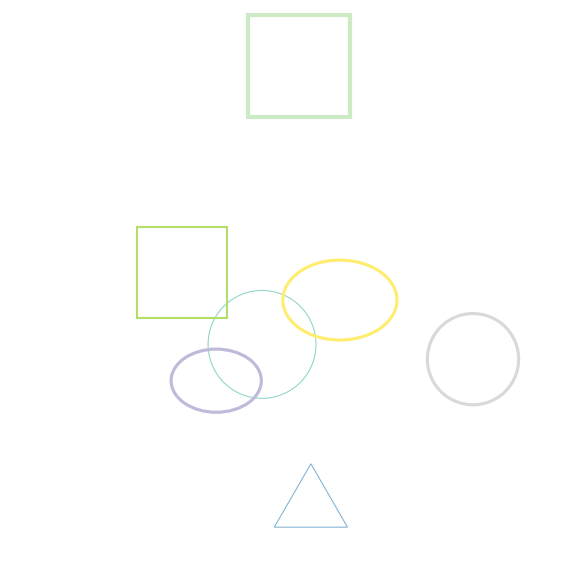[{"shape": "circle", "thickness": 0.5, "radius": 0.47, "center": [0.454, 0.403]}, {"shape": "oval", "thickness": 1.5, "radius": 0.39, "center": [0.374, 0.34]}, {"shape": "triangle", "thickness": 0.5, "radius": 0.37, "center": [0.538, 0.123]}, {"shape": "square", "thickness": 1, "radius": 0.39, "center": [0.316, 0.527]}, {"shape": "circle", "thickness": 1.5, "radius": 0.4, "center": [0.819, 0.377]}, {"shape": "square", "thickness": 2, "radius": 0.44, "center": [0.517, 0.885]}, {"shape": "oval", "thickness": 1.5, "radius": 0.49, "center": [0.589, 0.48]}]